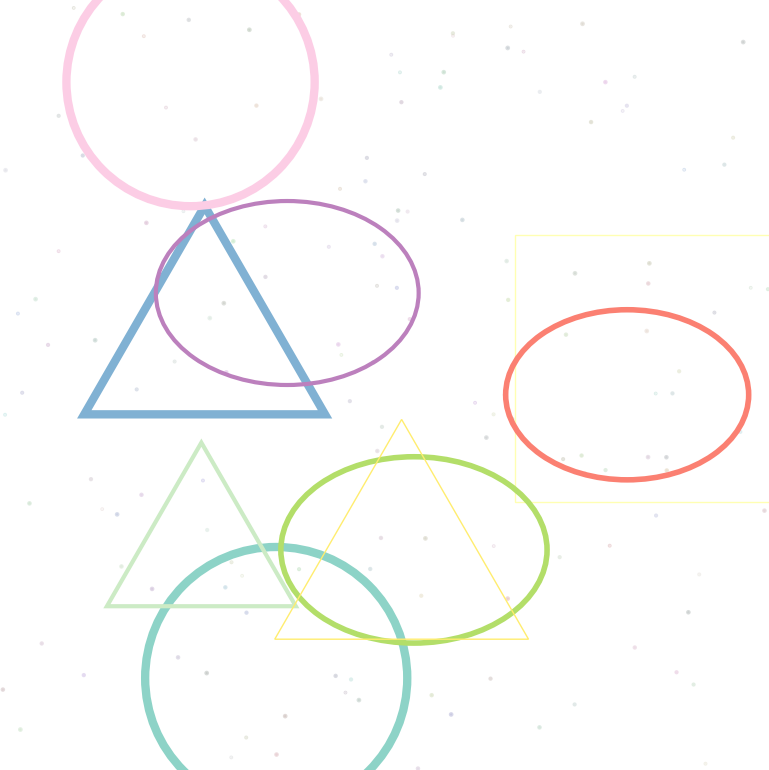[{"shape": "circle", "thickness": 3, "radius": 0.85, "center": [0.359, 0.119]}, {"shape": "square", "thickness": 0.5, "radius": 0.87, "center": [0.842, 0.521]}, {"shape": "oval", "thickness": 2, "radius": 0.79, "center": [0.815, 0.487]}, {"shape": "triangle", "thickness": 3, "radius": 0.9, "center": [0.266, 0.552]}, {"shape": "oval", "thickness": 2, "radius": 0.86, "center": [0.538, 0.286]}, {"shape": "circle", "thickness": 3, "radius": 0.81, "center": [0.247, 0.893]}, {"shape": "oval", "thickness": 1.5, "radius": 0.85, "center": [0.373, 0.619]}, {"shape": "triangle", "thickness": 1.5, "radius": 0.71, "center": [0.262, 0.284]}, {"shape": "triangle", "thickness": 0.5, "radius": 0.95, "center": [0.522, 0.265]}]